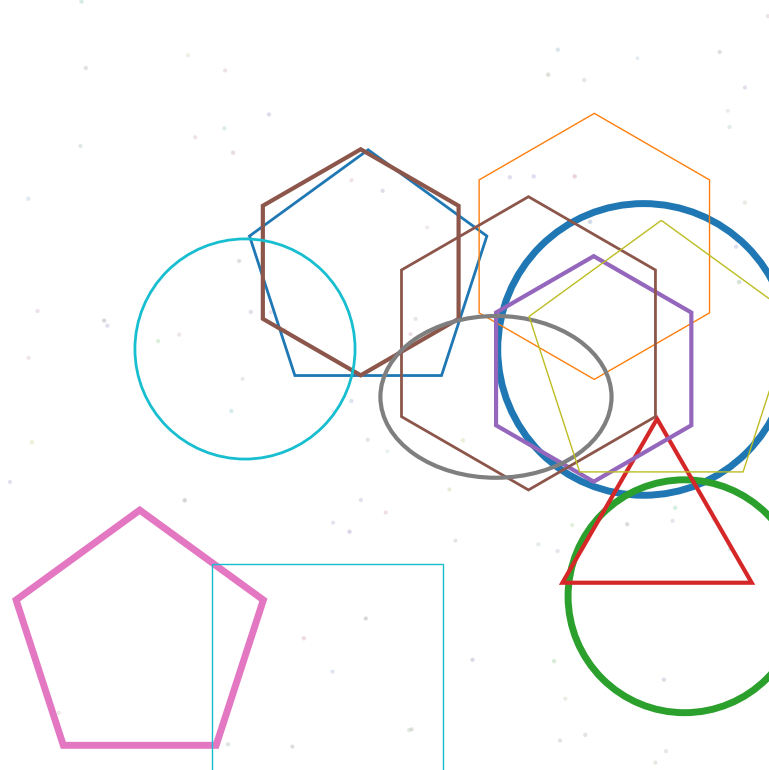[{"shape": "circle", "thickness": 2.5, "radius": 0.95, "center": [0.836, 0.546]}, {"shape": "pentagon", "thickness": 1, "radius": 0.81, "center": [0.478, 0.643]}, {"shape": "hexagon", "thickness": 0.5, "radius": 0.86, "center": [0.772, 0.68]}, {"shape": "circle", "thickness": 2.5, "radius": 0.76, "center": [0.889, 0.226]}, {"shape": "triangle", "thickness": 1.5, "radius": 0.71, "center": [0.853, 0.314]}, {"shape": "hexagon", "thickness": 1.5, "radius": 0.73, "center": [0.771, 0.521]}, {"shape": "hexagon", "thickness": 1, "radius": 0.95, "center": [0.686, 0.554]}, {"shape": "hexagon", "thickness": 1.5, "radius": 0.73, "center": [0.468, 0.659]}, {"shape": "pentagon", "thickness": 2.5, "radius": 0.84, "center": [0.181, 0.169]}, {"shape": "oval", "thickness": 1.5, "radius": 0.75, "center": [0.644, 0.485]}, {"shape": "pentagon", "thickness": 0.5, "radius": 0.9, "center": [0.859, 0.533]}, {"shape": "circle", "thickness": 1, "radius": 0.71, "center": [0.318, 0.547]}, {"shape": "square", "thickness": 0.5, "radius": 0.75, "center": [0.425, 0.118]}]